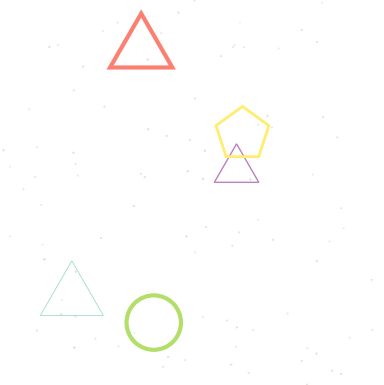[{"shape": "triangle", "thickness": 0.5, "radius": 0.47, "center": [0.187, 0.228]}, {"shape": "triangle", "thickness": 3, "radius": 0.47, "center": [0.367, 0.871]}, {"shape": "circle", "thickness": 3, "radius": 0.35, "center": [0.399, 0.162]}, {"shape": "triangle", "thickness": 1, "radius": 0.33, "center": [0.614, 0.56]}, {"shape": "pentagon", "thickness": 2, "radius": 0.36, "center": [0.63, 0.651]}]